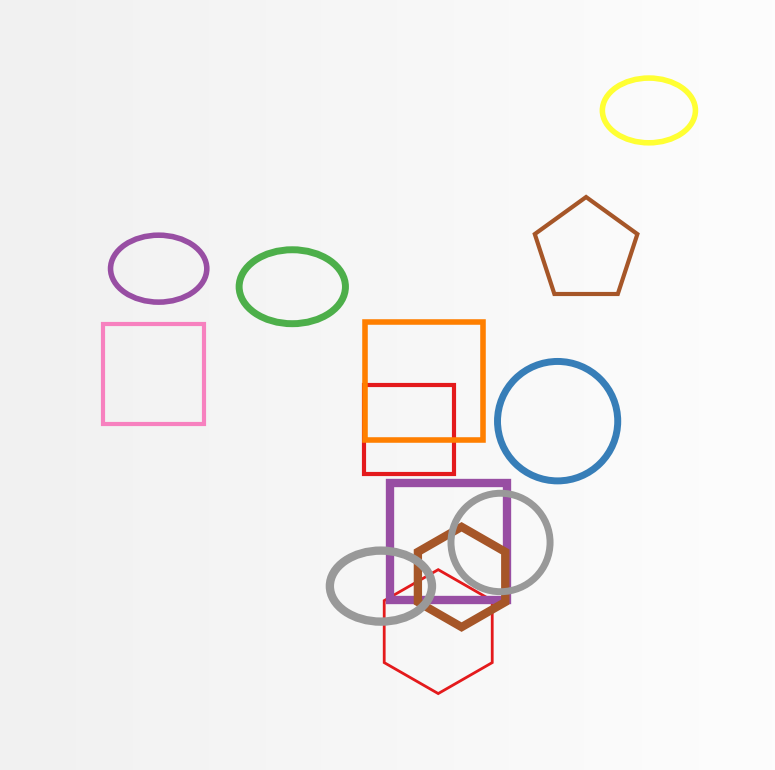[{"shape": "hexagon", "thickness": 1, "radius": 0.4, "center": [0.565, 0.18]}, {"shape": "square", "thickness": 1.5, "radius": 0.29, "center": [0.528, 0.442]}, {"shape": "circle", "thickness": 2.5, "radius": 0.39, "center": [0.72, 0.453]}, {"shape": "oval", "thickness": 2.5, "radius": 0.34, "center": [0.377, 0.628]}, {"shape": "square", "thickness": 3, "radius": 0.38, "center": [0.578, 0.297]}, {"shape": "oval", "thickness": 2, "radius": 0.31, "center": [0.205, 0.651]}, {"shape": "square", "thickness": 2, "radius": 0.38, "center": [0.547, 0.505]}, {"shape": "oval", "thickness": 2, "radius": 0.3, "center": [0.837, 0.857]}, {"shape": "pentagon", "thickness": 1.5, "radius": 0.35, "center": [0.756, 0.675]}, {"shape": "hexagon", "thickness": 3, "radius": 0.33, "center": [0.596, 0.251]}, {"shape": "square", "thickness": 1.5, "radius": 0.32, "center": [0.198, 0.514]}, {"shape": "oval", "thickness": 3, "radius": 0.33, "center": [0.492, 0.239]}, {"shape": "circle", "thickness": 2.5, "radius": 0.32, "center": [0.646, 0.295]}]